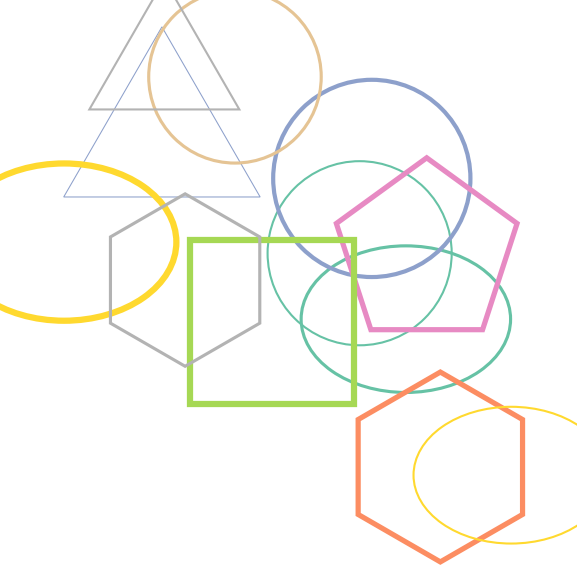[{"shape": "circle", "thickness": 1, "radius": 0.8, "center": [0.623, 0.561]}, {"shape": "oval", "thickness": 1.5, "radius": 0.91, "center": [0.703, 0.446]}, {"shape": "hexagon", "thickness": 2.5, "radius": 0.82, "center": [0.763, 0.191]}, {"shape": "triangle", "thickness": 0.5, "radius": 0.98, "center": [0.28, 0.756]}, {"shape": "circle", "thickness": 2, "radius": 0.85, "center": [0.644, 0.69]}, {"shape": "pentagon", "thickness": 2.5, "radius": 0.82, "center": [0.739, 0.561]}, {"shape": "square", "thickness": 3, "radius": 0.71, "center": [0.47, 0.442]}, {"shape": "oval", "thickness": 3, "radius": 0.97, "center": [0.111, 0.58]}, {"shape": "oval", "thickness": 1, "radius": 0.85, "center": [0.885, 0.176]}, {"shape": "circle", "thickness": 1.5, "radius": 0.75, "center": [0.407, 0.866]}, {"shape": "hexagon", "thickness": 1.5, "radius": 0.75, "center": [0.321, 0.514]}, {"shape": "triangle", "thickness": 1, "radius": 0.75, "center": [0.285, 0.885]}]